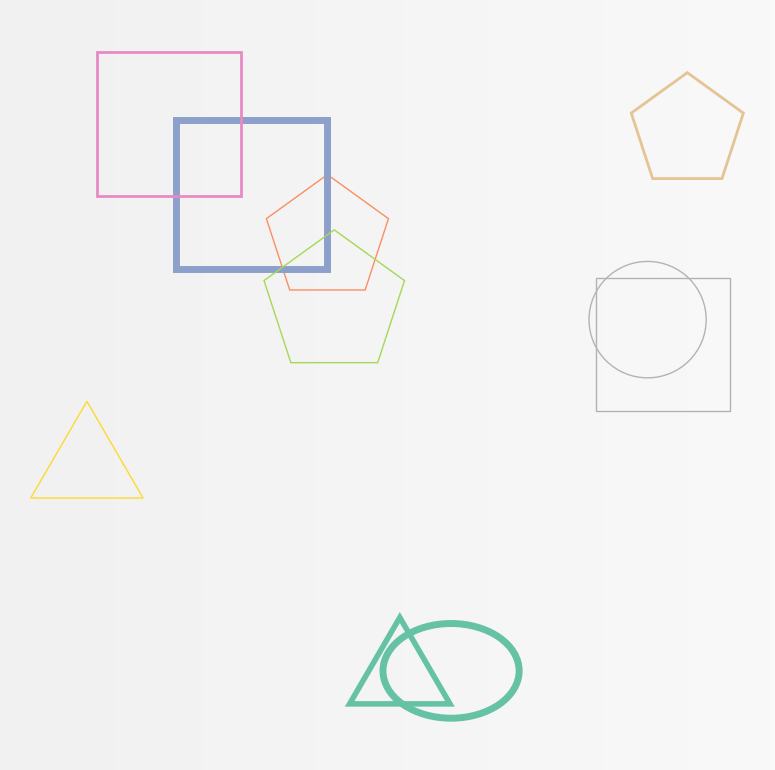[{"shape": "oval", "thickness": 2.5, "radius": 0.44, "center": [0.582, 0.129]}, {"shape": "triangle", "thickness": 2, "radius": 0.37, "center": [0.516, 0.123]}, {"shape": "pentagon", "thickness": 0.5, "radius": 0.41, "center": [0.422, 0.69]}, {"shape": "square", "thickness": 2.5, "radius": 0.49, "center": [0.324, 0.748]}, {"shape": "square", "thickness": 1, "radius": 0.47, "center": [0.218, 0.839]}, {"shape": "pentagon", "thickness": 0.5, "radius": 0.48, "center": [0.431, 0.606]}, {"shape": "triangle", "thickness": 0.5, "radius": 0.42, "center": [0.112, 0.395]}, {"shape": "pentagon", "thickness": 1, "radius": 0.38, "center": [0.887, 0.83]}, {"shape": "square", "thickness": 0.5, "radius": 0.43, "center": [0.856, 0.553]}, {"shape": "circle", "thickness": 0.5, "radius": 0.38, "center": [0.836, 0.585]}]